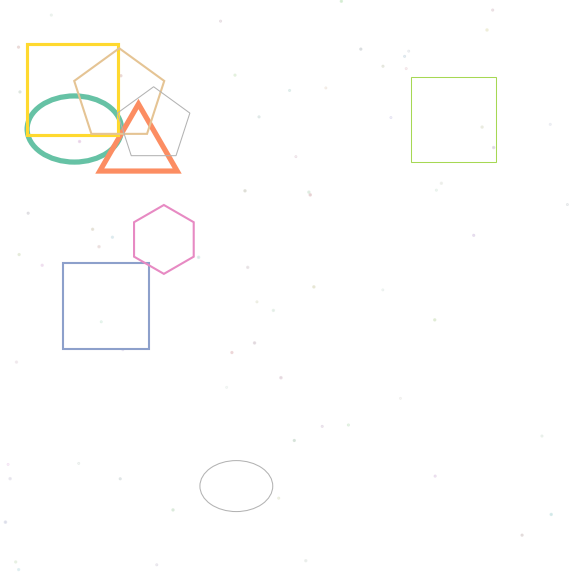[{"shape": "oval", "thickness": 2.5, "radius": 0.41, "center": [0.129, 0.776]}, {"shape": "triangle", "thickness": 2.5, "radius": 0.39, "center": [0.24, 0.742]}, {"shape": "square", "thickness": 1, "radius": 0.37, "center": [0.184, 0.469]}, {"shape": "hexagon", "thickness": 1, "radius": 0.3, "center": [0.284, 0.585]}, {"shape": "square", "thickness": 0.5, "radius": 0.37, "center": [0.785, 0.792]}, {"shape": "square", "thickness": 1.5, "radius": 0.39, "center": [0.125, 0.843]}, {"shape": "pentagon", "thickness": 1, "radius": 0.41, "center": [0.206, 0.834]}, {"shape": "oval", "thickness": 0.5, "radius": 0.32, "center": [0.409, 0.157]}, {"shape": "pentagon", "thickness": 0.5, "radius": 0.33, "center": [0.266, 0.783]}]